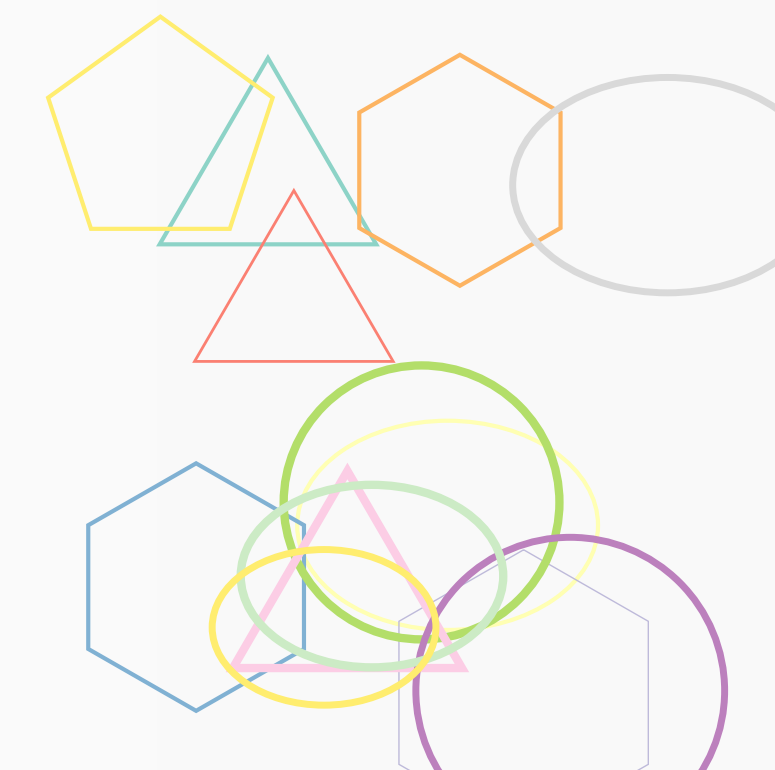[{"shape": "triangle", "thickness": 1.5, "radius": 0.81, "center": [0.346, 0.763]}, {"shape": "oval", "thickness": 1.5, "radius": 0.97, "center": [0.578, 0.318]}, {"shape": "hexagon", "thickness": 0.5, "radius": 0.93, "center": [0.676, 0.1]}, {"shape": "triangle", "thickness": 1, "radius": 0.74, "center": [0.379, 0.605]}, {"shape": "hexagon", "thickness": 1.5, "radius": 0.8, "center": [0.253, 0.238]}, {"shape": "hexagon", "thickness": 1.5, "radius": 0.75, "center": [0.593, 0.779]}, {"shape": "circle", "thickness": 3, "radius": 0.89, "center": [0.544, 0.348]}, {"shape": "triangle", "thickness": 3, "radius": 0.85, "center": [0.448, 0.218]}, {"shape": "oval", "thickness": 2.5, "radius": 1.0, "center": [0.861, 0.76]}, {"shape": "circle", "thickness": 2.5, "radius": 1.0, "center": [0.736, 0.103]}, {"shape": "oval", "thickness": 3, "radius": 0.85, "center": [0.48, 0.252]}, {"shape": "oval", "thickness": 2.5, "radius": 0.72, "center": [0.418, 0.185]}, {"shape": "pentagon", "thickness": 1.5, "radius": 0.76, "center": [0.207, 0.826]}]